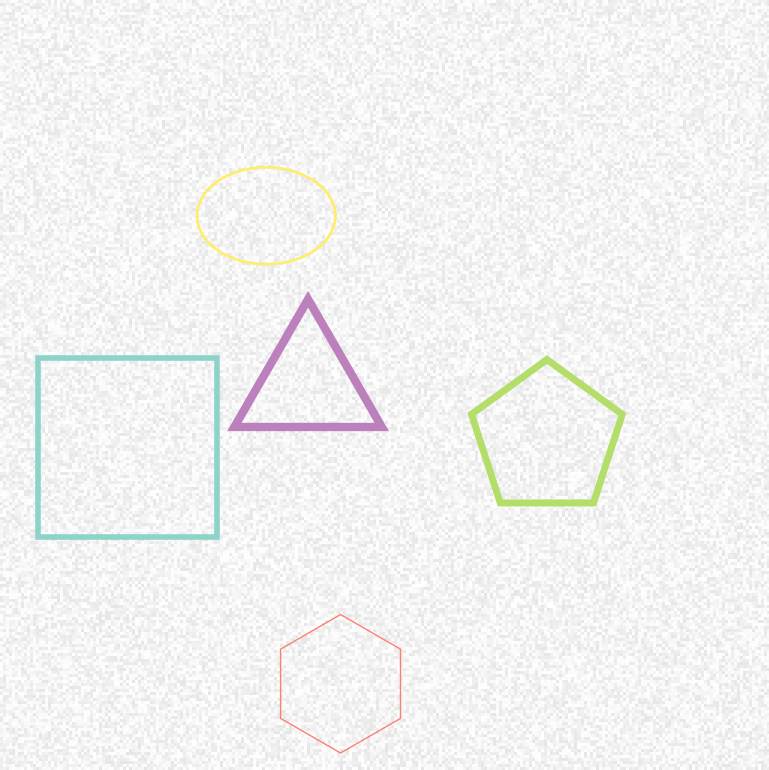[{"shape": "square", "thickness": 2, "radius": 0.58, "center": [0.166, 0.419]}, {"shape": "hexagon", "thickness": 0.5, "radius": 0.45, "center": [0.442, 0.112]}, {"shape": "pentagon", "thickness": 2.5, "radius": 0.51, "center": [0.71, 0.43]}, {"shape": "triangle", "thickness": 3, "radius": 0.55, "center": [0.4, 0.501]}, {"shape": "oval", "thickness": 1, "radius": 0.45, "center": [0.346, 0.72]}]